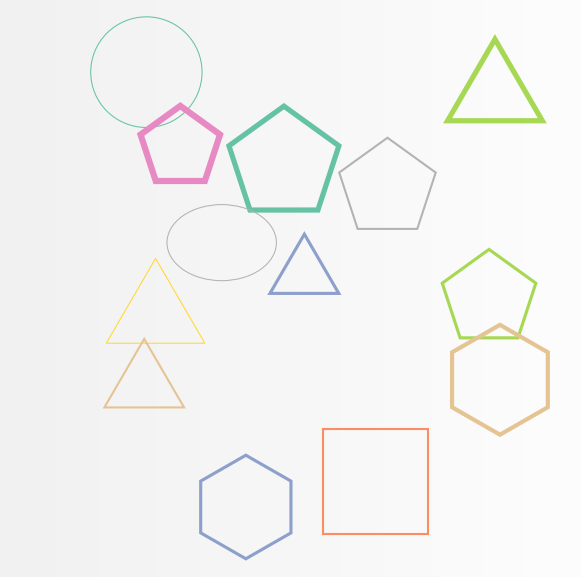[{"shape": "circle", "thickness": 0.5, "radius": 0.48, "center": [0.252, 0.874]}, {"shape": "pentagon", "thickness": 2.5, "radius": 0.5, "center": [0.488, 0.716]}, {"shape": "square", "thickness": 1, "radius": 0.45, "center": [0.646, 0.165]}, {"shape": "hexagon", "thickness": 1.5, "radius": 0.45, "center": [0.423, 0.121]}, {"shape": "triangle", "thickness": 1.5, "radius": 0.34, "center": [0.524, 0.525]}, {"shape": "pentagon", "thickness": 3, "radius": 0.36, "center": [0.31, 0.744]}, {"shape": "pentagon", "thickness": 1.5, "radius": 0.42, "center": [0.841, 0.483]}, {"shape": "triangle", "thickness": 2.5, "radius": 0.47, "center": [0.852, 0.837]}, {"shape": "triangle", "thickness": 0.5, "radius": 0.49, "center": [0.268, 0.454]}, {"shape": "triangle", "thickness": 1, "radius": 0.4, "center": [0.248, 0.333]}, {"shape": "hexagon", "thickness": 2, "radius": 0.48, "center": [0.86, 0.342]}, {"shape": "pentagon", "thickness": 1, "radius": 0.44, "center": [0.667, 0.673]}, {"shape": "oval", "thickness": 0.5, "radius": 0.47, "center": [0.381, 0.579]}]